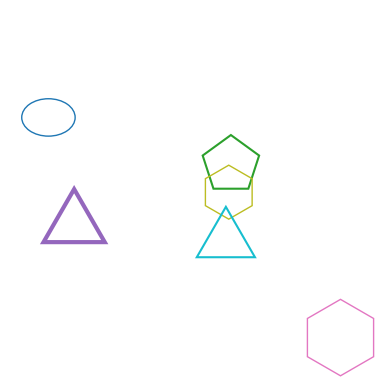[{"shape": "oval", "thickness": 1, "radius": 0.35, "center": [0.126, 0.695]}, {"shape": "pentagon", "thickness": 1.5, "radius": 0.39, "center": [0.6, 0.572]}, {"shape": "triangle", "thickness": 3, "radius": 0.46, "center": [0.193, 0.417]}, {"shape": "hexagon", "thickness": 1, "radius": 0.5, "center": [0.884, 0.123]}, {"shape": "hexagon", "thickness": 1, "radius": 0.35, "center": [0.594, 0.501]}, {"shape": "triangle", "thickness": 1.5, "radius": 0.44, "center": [0.587, 0.375]}]